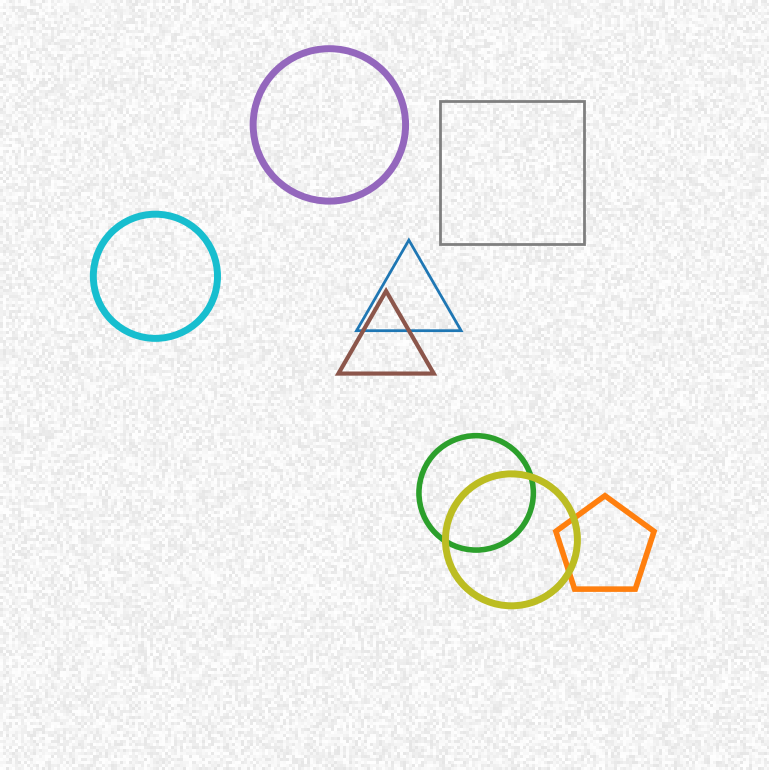[{"shape": "triangle", "thickness": 1, "radius": 0.39, "center": [0.531, 0.61]}, {"shape": "pentagon", "thickness": 2, "radius": 0.34, "center": [0.786, 0.289]}, {"shape": "circle", "thickness": 2, "radius": 0.37, "center": [0.618, 0.36]}, {"shape": "circle", "thickness": 2.5, "radius": 0.49, "center": [0.428, 0.838]}, {"shape": "triangle", "thickness": 1.5, "radius": 0.36, "center": [0.501, 0.551]}, {"shape": "square", "thickness": 1, "radius": 0.47, "center": [0.665, 0.776]}, {"shape": "circle", "thickness": 2.5, "radius": 0.43, "center": [0.664, 0.299]}, {"shape": "circle", "thickness": 2.5, "radius": 0.4, "center": [0.202, 0.641]}]